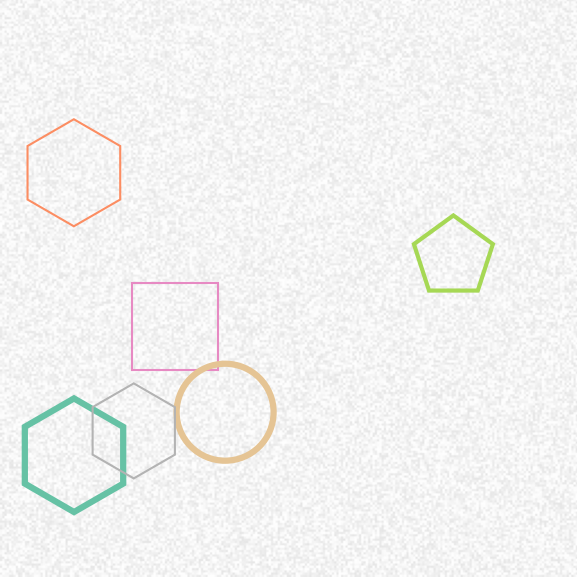[{"shape": "hexagon", "thickness": 3, "radius": 0.49, "center": [0.128, 0.211]}, {"shape": "hexagon", "thickness": 1, "radius": 0.46, "center": [0.128, 0.7]}, {"shape": "square", "thickness": 1, "radius": 0.37, "center": [0.303, 0.434]}, {"shape": "pentagon", "thickness": 2, "radius": 0.36, "center": [0.785, 0.554]}, {"shape": "circle", "thickness": 3, "radius": 0.42, "center": [0.39, 0.285]}, {"shape": "hexagon", "thickness": 1, "radius": 0.41, "center": [0.232, 0.253]}]